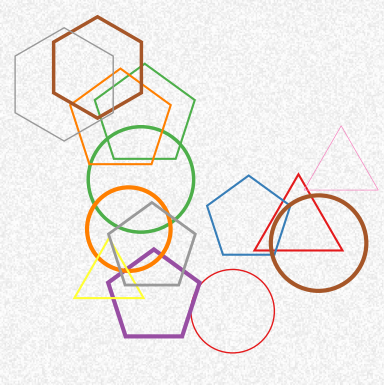[{"shape": "circle", "thickness": 1, "radius": 0.54, "center": [0.604, 0.192]}, {"shape": "triangle", "thickness": 1.5, "radius": 0.66, "center": [0.775, 0.415]}, {"shape": "pentagon", "thickness": 1.5, "radius": 0.57, "center": [0.646, 0.43]}, {"shape": "circle", "thickness": 2.5, "radius": 0.68, "center": [0.366, 0.534]}, {"shape": "pentagon", "thickness": 1.5, "radius": 0.68, "center": [0.376, 0.698]}, {"shape": "pentagon", "thickness": 3, "radius": 0.62, "center": [0.4, 0.227]}, {"shape": "pentagon", "thickness": 1.5, "radius": 0.69, "center": [0.313, 0.685]}, {"shape": "circle", "thickness": 3, "radius": 0.54, "center": [0.335, 0.405]}, {"shape": "triangle", "thickness": 1.5, "radius": 0.52, "center": [0.283, 0.278]}, {"shape": "circle", "thickness": 3, "radius": 0.62, "center": [0.828, 0.369]}, {"shape": "hexagon", "thickness": 2.5, "radius": 0.66, "center": [0.253, 0.825]}, {"shape": "triangle", "thickness": 0.5, "radius": 0.56, "center": [0.886, 0.562]}, {"shape": "pentagon", "thickness": 2, "radius": 0.59, "center": [0.395, 0.355]}, {"shape": "hexagon", "thickness": 1, "radius": 0.74, "center": [0.167, 0.781]}]